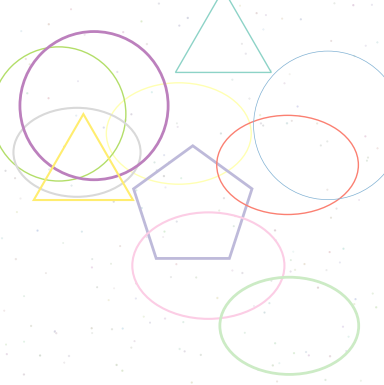[{"shape": "triangle", "thickness": 1, "radius": 0.72, "center": [0.58, 0.884]}, {"shape": "oval", "thickness": 1, "radius": 0.94, "center": [0.464, 0.653]}, {"shape": "pentagon", "thickness": 2, "radius": 0.81, "center": [0.501, 0.46]}, {"shape": "oval", "thickness": 1, "radius": 0.92, "center": [0.747, 0.572]}, {"shape": "circle", "thickness": 0.5, "radius": 0.96, "center": [0.852, 0.674]}, {"shape": "circle", "thickness": 1, "radius": 0.87, "center": [0.153, 0.704]}, {"shape": "oval", "thickness": 1.5, "radius": 0.99, "center": [0.541, 0.31]}, {"shape": "oval", "thickness": 1.5, "radius": 0.83, "center": [0.2, 0.604]}, {"shape": "circle", "thickness": 2, "radius": 0.96, "center": [0.244, 0.726]}, {"shape": "oval", "thickness": 2, "radius": 0.9, "center": [0.751, 0.154]}, {"shape": "triangle", "thickness": 1.5, "radius": 0.74, "center": [0.217, 0.555]}]